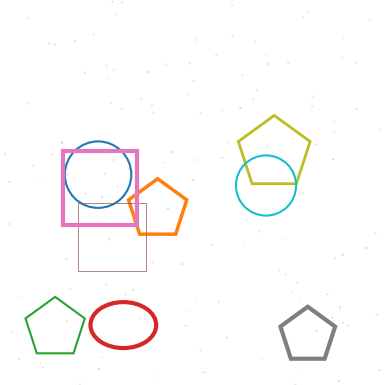[{"shape": "circle", "thickness": 1.5, "radius": 0.43, "center": [0.255, 0.546]}, {"shape": "pentagon", "thickness": 2.5, "radius": 0.4, "center": [0.41, 0.456]}, {"shape": "pentagon", "thickness": 1.5, "radius": 0.41, "center": [0.143, 0.148]}, {"shape": "oval", "thickness": 3, "radius": 0.43, "center": [0.32, 0.156]}, {"shape": "square", "thickness": 0.5, "radius": 0.44, "center": [0.292, 0.385]}, {"shape": "square", "thickness": 3, "radius": 0.48, "center": [0.259, 0.512]}, {"shape": "pentagon", "thickness": 3, "radius": 0.37, "center": [0.799, 0.129]}, {"shape": "pentagon", "thickness": 2, "radius": 0.49, "center": [0.712, 0.602]}, {"shape": "circle", "thickness": 1.5, "radius": 0.39, "center": [0.691, 0.518]}]